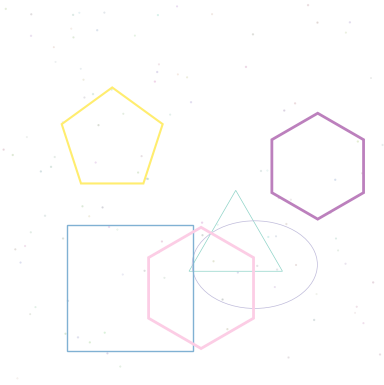[{"shape": "triangle", "thickness": 0.5, "radius": 0.7, "center": [0.612, 0.365]}, {"shape": "oval", "thickness": 0.5, "radius": 0.81, "center": [0.662, 0.313]}, {"shape": "square", "thickness": 1, "radius": 0.82, "center": [0.339, 0.252]}, {"shape": "hexagon", "thickness": 2, "radius": 0.79, "center": [0.522, 0.252]}, {"shape": "hexagon", "thickness": 2, "radius": 0.69, "center": [0.825, 0.568]}, {"shape": "pentagon", "thickness": 1.5, "radius": 0.69, "center": [0.291, 0.635]}]